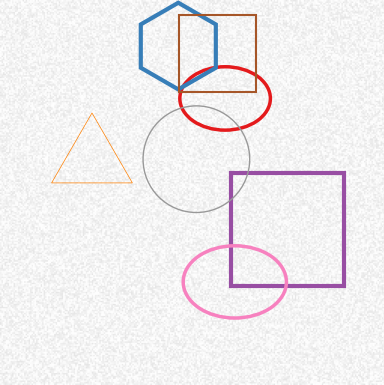[{"shape": "oval", "thickness": 2.5, "radius": 0.59, "center": [0.585, 0.744]}, {"shape": "hexagon", "thickness": 3, "radius": 0.56, "center": [0.463, 0.88]}, {"shape": "square", "thickness": 3, "radius": 0.73, "center": [0.747, 0.404]}, {"shape": "triangle", "thickness": 0.5, "radius": 0.61, "center": [0.239, 0.585]}, {"shape": "square", "thickness": 1.5, "radius": 0.5, "center": [0.566, 0.861]}, {"shape": "oval", "thickness": 2.5, "radius": 0.67, "center": [0.61, 0.268]}, {"shape": "circle", "thickness": 1, "radius": 0.69, "center": [0.51, 0.587]}]